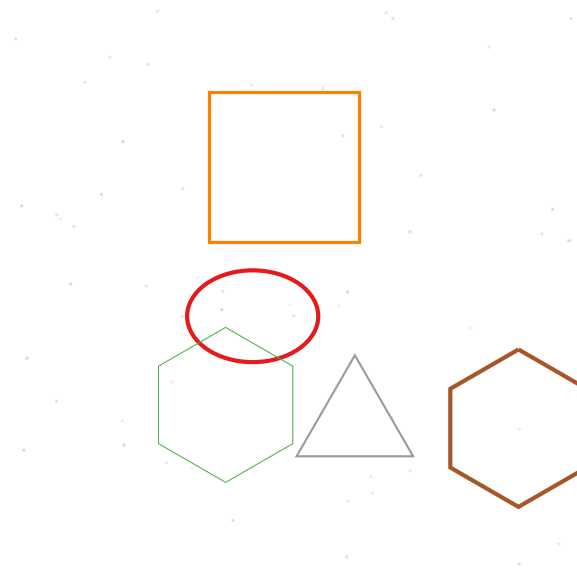[{"shape": "oval", "thickness": 2, "radius": 0.57, "center": [0.438, 0.452]}, {"shape": "hexagon", "thickness": 0.5, "radius": 0.67, "center": [0.391, 0.298]}, {"shape": "square", "thickness": 1.5, "radius": 0.65, "center": [0.492, 0.71]}, {"shape": "hexagon", "thickness": 2, "radius": 0.68, "center": [0.898, 0.258]}, {"shape": "triangle", "thickness": 1, "radius": 0.58, "center": [0.614, 0.267]}]